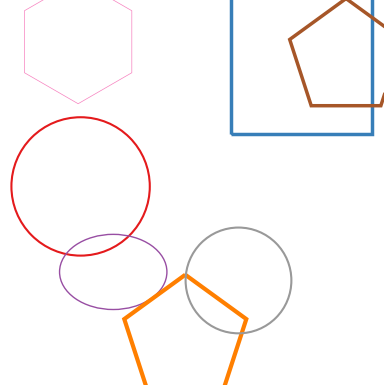[{"shape": "circle", "thickness": 1.5, "radius": 0.9, "center": [0.209, 0.516]}, {"shape": "square", "thickness": 2.5, "radius": 0.91, "center": [0.783, 0.834]}, {"shape": "oval", "thickness": 1, "radius": 0.7, "center": [0.294, 0.294]}, {"shape": "pentagon", "thickness": 3, "radius": 0.83, "center": [0.481, 0.12]}, {"shape": "pentagon", "thickness": 2.5, "radius": 0.77, "center": [0.899, 0.85]}, {"shape": "hexagon", "thickness": 0.5, "radius": 0.81, "center": [0.203, 0.892]}, {"shape": "circle", "thickness": 1.5, "radius": 0.69, "center": [0.619, 0.272]}]